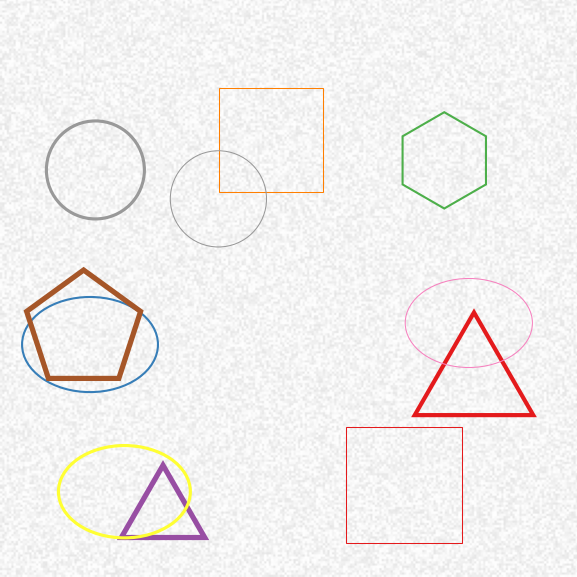[{"shape": "square", "thickness": 0.5, "radius": 0.5, "center": [0.699, 0.159]}, {"shape": "triangle", "thickness": 2, "radius": 0.59, "center": [0.821, 0.34]}, {"shape": "oval", "thickness": 1, "radius": 0.59, "center": [0.156, 0.403]}, {"shape": "hexagon", "thickness": 1, "radius": 0.42, "center": [0.769, 0.721]}, {"shape": "triangle", "thickness": 2.5, "radius": 0.42, "center": [0.282, 0.11]}, {"shape": "square", "thickness": 0.5, "radius": 0.45, "center": [0.469, 0.756]}, {"shape": "oval", "thickness": 1.5, "radius": 0.57, "center": [0.215, 0.148]}, {"shape": "pentagon", "thickness": 2.5, "radius": 0.52, "center": [0.145, 0.428]}, {"shape": "oval", "thickness": 0.5, "radius": 0.55, "center": [0.812, 0.44]}, {"shape": "circle", "thickness": 1.5, "radius": 0.42, "center": [0.165, 0.705]}, {"shape": "circle", "thickness": 0.5, "radius": 0.42, "center": [0.378, 0.655]}]